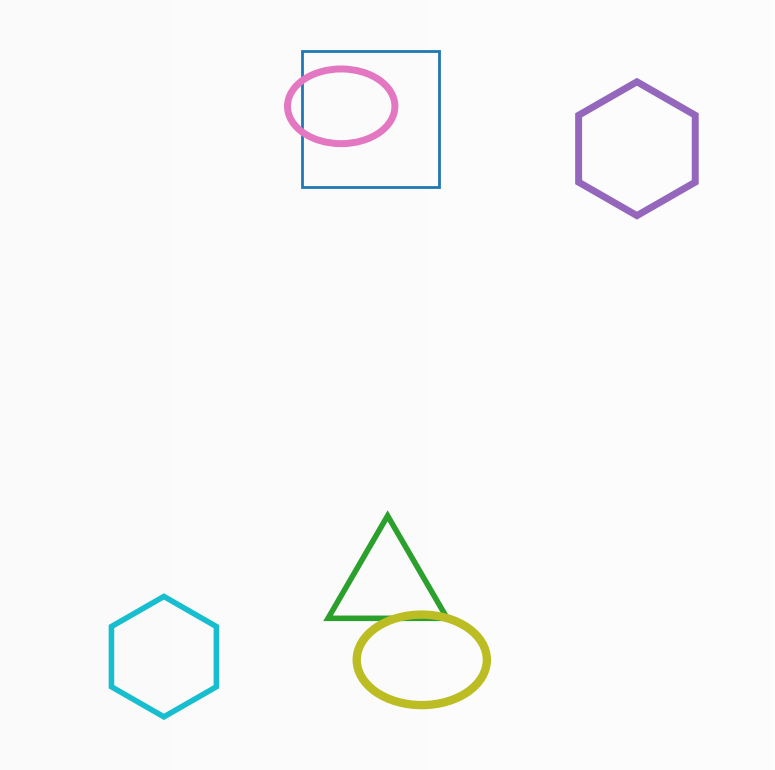[{"shape": "square", "thickness": 1, "radius": 0.44, "center": [0.478, 0.846]}, {"shape": "triangle", "thickness": 2, "radius": 0.44, "center": [0.5, 0.241]}, {"shape": "hexagon", "thickness": 2.5, "radius": 0.43, "center": [0.822, 0.807]}, {"shape": "oval", "thickness": 2.5, "radius": 0.35, "center": [0.44, 0.862]}, {"shape": "oval", "thickness": 3, "radius": 0.42, "center": [0.544, 0.143]}, {"shape": "hexagon", "thickness": 2, "radius": 0.39, "center": [0.212, 0.147]}]